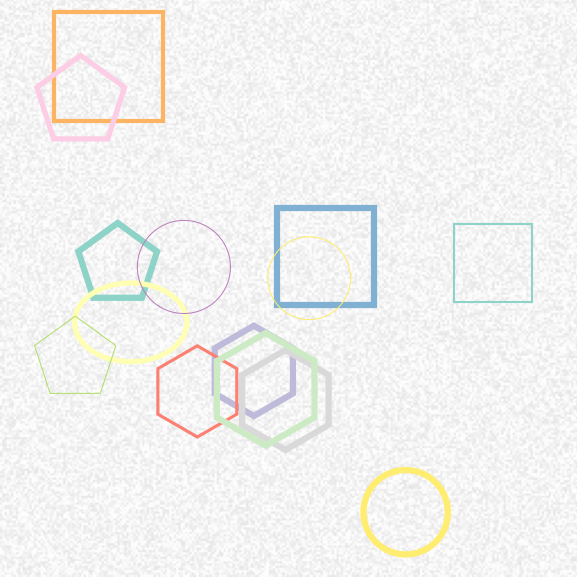[{"shape": "pentagon", "thickness": 3, "radius": 0.36, "center": [0.204, 0.541]}, {"shape": "square", "thickness": 1, "radius": 0.34, "center": [0.854, 0.543]}, {"shape": "oval", "thickness": 2.5, "radius": 0.49, "center": [0.226, 0.441]}, {"shape": "hexagon", "thickness": 3, "radius": 0.39, "center": [0.44, 0.357]}, {"shape": "hexagon", "thickness": 1.5, "radius": 0.39, "center": [0.342, 0.321]}, {"shape": "square", "thickness": 3, "radius": 0.42, "center": [0.563, 0.555]}, {"shape": "square", "thickness": 2, "radius": 0.47, "center": [0.189, 0.883]}, {"shape": "pentagon", "thickness": 0.5, "radius": 0.37, "center": [0.13, 0.378]}, {"shape": "pentagon", "thickness": 2.5, "radius": 0.4, "center": [0.14, 0.823]}, {"shape": "hexagon", "thickness": 3, "radius": 0.43, "center": [0.494, 0.307]}, {"shape": "circle", "thickness": 0.5, "radius": 0.4, "center": [0.318, 0.537]}, {"shape": "hexagon", "thickness": 3, "radius": 0.49, "center": [0.46, 0.325]}, {"shape": "circle", "thickness": 3, "radius": 0.37, "center": [0.702, 0.112]}, {"shape": "circle", "thickness": 0.5, "radius": 0.36, "center": [0.535, 0.517]}]